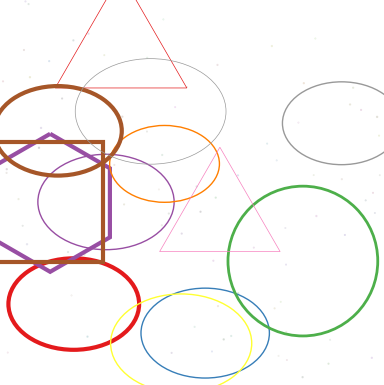[{"shape": "oval", "thickness": 3, "radius": 0.85, "center": [0.192, 0.21]}, {"shape": "triangle", "thickness": 0.5, "radius": 0.99, "center": [0.314, 0.87]}, {"shape": "oval", "thickness": 1, "radius": 0.83, "center": [0.533, 0.135]}, {"shape": "circle", "thickness": 2, "radius": 0.97, "center": [0.787, 0.322]}, {"shape": "hexagon", "thickness": 3, "radius": 0.9, "center": [0.13, 0.473]}, {"shape": "oval", "thickness": 1, "radius": 0.88, "center": [0.275, 0.475]}, {"shape": "oval", "thickness": 1, "radius": 0.71, "center": [0.427, 0.574]}, {"shape": "oval", "thickness": 1, "radius": 0.92, "center": [0.471, 0.108]}, {"shape": "oval", "thickness": 3, "radius": 0.83, "center": [0.15, 0.66]}, {"shape": "square", "thickness": 3, "radius": 0.78, "center": [0.112, 0.475]}, {"shape": "triangle", "thickness": 0.5, "radius": 0.9, "center": [0.571, 0.437]}, {"shape": "oval", "thickness": 0.5, "radius": 0.98, "center": [0.391, 0.711]}, {"shape": "oval", "thickness": 1, "radius": 0.77, "center": [0.887, 0.68]}]